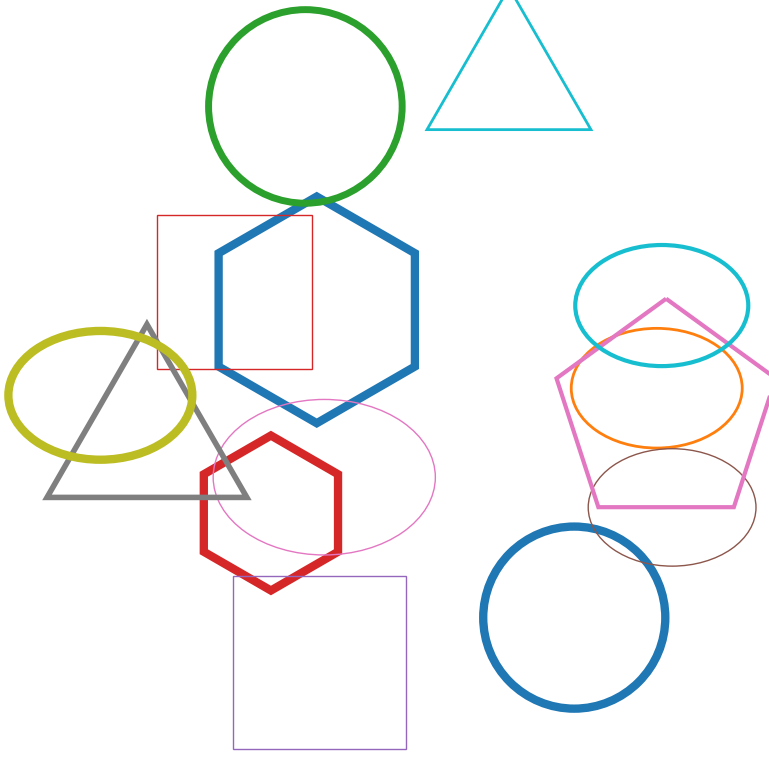[{"shape": "hexagon", "thickness": 3, "radius": 0.74, "center": [0.411, 0.598]}, {"shape": "circle", "thickness": 3, "radius": 0.59, "center": [0.746, 0.198]}, {"shape": "oval", "thickness": 1, "radius": 0.56, "center": [0.853, 0.496]}, {"shape": "circle", "thickness": 2.5, "radius": 0.63, "center": [0.397, 0.862]}, {"shape": "hexagon", "thickness": 3, "radius": 0.5, "center": [0.352, 0.334]}, {"shape": "square", "thickness": 0.5, "radius": 0.5, "center": [0.305, 0.621]}, {"shape": "square", "thickness": 0.5, "radius": 0.56, "center": [0.415, 0.139]}, {"shape": "oval", "thickness": 0.5, "radius": 0.54, "center": [0.873, 0.341]}, {"shape": "pentagon", "thickness": 1.5, "radius": 0.75, "center": [0.865, 0.462]}, {"shape": "oval", "thickness": 0.5, "radius": 0.72, "center": [0.421, 0.38]}, {"shape": "triangle", "thickness": 2, "radius": 0.75, "center": [0.191, 0.429]}, {"shape": "oval", "thickness": 3, "radius": 0.6, "center": [0.13, 0.487]}, {"shape": "triangle", "thickness": 1, "radius": 0.61, "center": [0.661, 0.893]}, {"shape": "oval", "thickness": 1.5, "radius": 0.56, "center": [0.859, 0.603]}]